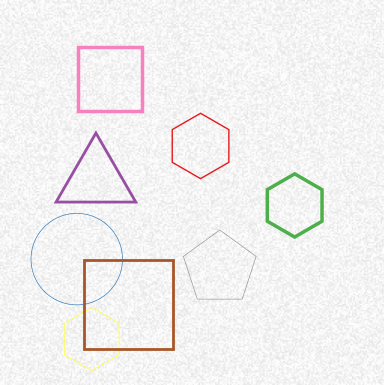[{"shape": "hexagon", "thickness": 1, "radius": 0.42, "center": [0.521, 0.621]}, {"shape": "circle", "thickness": 0.5, "radius": 0.59, "center": [0.199, 0.327]}, {"shape": "hexagon", "thickness": 2.5, "radius": 0.41, "center": [0.765, 0.466]}, {"shape": "triangle", "thickness": 2, "radius": 0.6, "center": [0.249, 0.535]}, {"shape": "hexagon", "thickness": 0.5, "radius": 0.41, "center": [0.238, 0.119]}, {"shape": "square", "thickness": 2, "radius": 0.58, "center": [0.335, 0.208]}, {"shape": "square", "thickness": 2.5, "radius": 0.41, "center": [0.286, 0.795]}, {"shape": "pentagon", "thickness": 0.5, "radius": 0.5, "center": [0.571, 0.303]}]